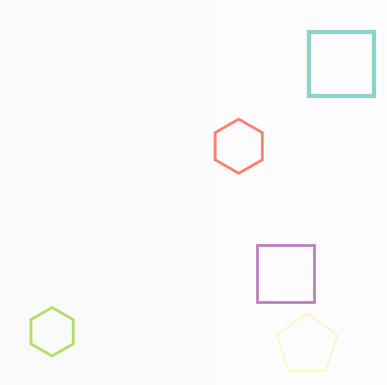[{"shape": "square", "thickness": 3, "radius": 0.42, "center": [0.881, 0.833]}, {"shape": "hexagon", "thickness": 2, "radius": 0.35, "center": [0.616, 0.62]}, {"shape": "hexagon", "thickness": 2, "radius": 0.31, "center": [0.134, 0.138]}, {"shape": "square", "thickness": 2, "radius": 0.37, "center": [0.737, 0.29]}, {"shape": "pentagon", "thickness": 0.5, "radius": 0.41, "center": [0.793, 0.104]}]